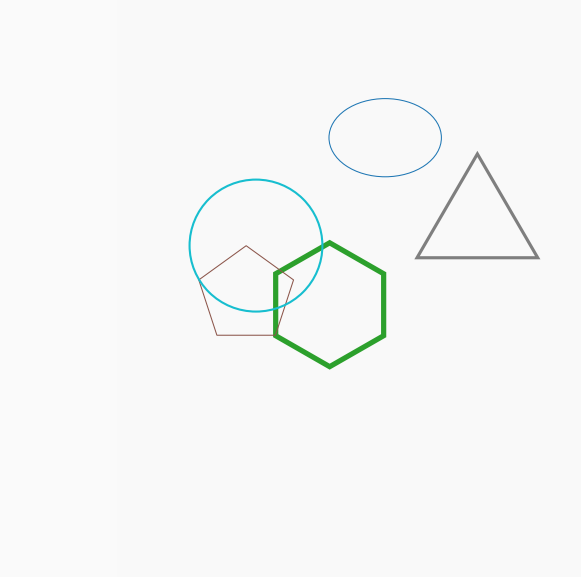[{"shape": "oval", "thickness": 0.5, "radius": 0.48, "center": [0.663, 0.761]}, {"shape": "hexagon", "thickness": 2.5, "radius": 0.54, "center": [0.567, 0.471]}, {"shape": "pentagon", "thickness": 0.5, "radius": 0.43, "center": [0.424, 0.488]}, {"shape": "triangle", "thickness": 1.5, "radius": 0.6, "center": [0.821, 0.613]}, {"shape": "circle", "thickness": 1, "radius": 0.57, "center": [0.44, 0.574]}]